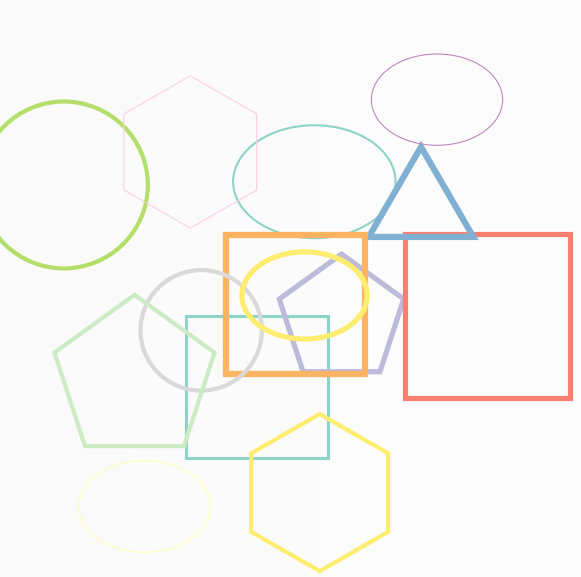[{"shape": "square", "thickness": 1.5, "radius": 0.61, "center": [0.442, 0.329]}, {"shape": "oval", "thickness": 1, "radius": 0.7, "center": [0.541, 0.684]}, {"shape": "oval", "thickness": 0.5, "radius": 0.57, "center": [0.249, 0.122]}, {"shape": "pentagon", "thickness": 2.5, "radius": 0.56, "center": [0.588, 0.447]}, {"shape": "square", "thickness": 2.5, "radius": 0.71, "center": [0.839, 0.452]}, {"shape": "triangle", "thickness": 3, "radius": 0.52, "center": [0.724, 0.641]}, {"shape": "square", "thickness": 3, "radius": 0.6, "center": [0.509, 0.472]}, {"shape": "circle", "thickness": 2, "radius": 0.72, "center": [0.11, 0.679]}, {"shape": "hexagon", "thickness": 0.5, "radius": 0.66, "center": [0.327, 0.736]}, {"shape": "circle", "thickness": 2, "radius": 0.52, "center": [0.346, 0.427]}, {"shape": "oval", "thickness": 0.5, "radius": 0.56, "center": [0.752, 0.827]}, {"shape": "pentagon", "thickness": 2, "radius": 0.72, "center": [0.231, 0.344]}, {"shape": "oval", "thickness": 2.5, "radius": 0.54, "center": [0.524, 0.488]}, {"shape": "hexagon", "thickness": 2, "radius": 0.68, "center": [0.55, 0.146]}]